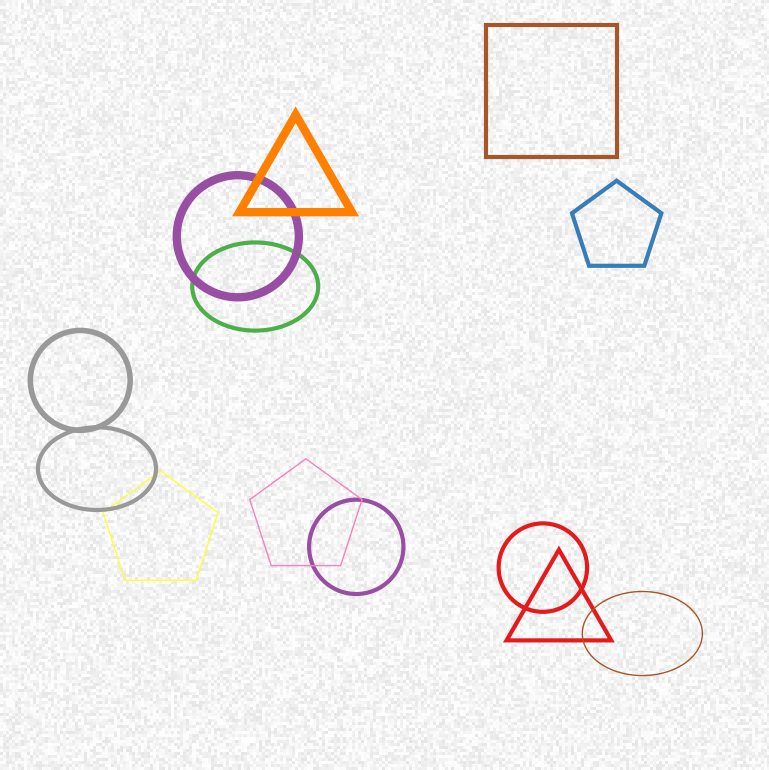[{"shape": "circle", "thickness": 1.5, "radius": 0.29, "center": [0.705, 0.263]}, {"shape": "triangle", "thickness": 1.5, "radius": 0.39, "center": [0.726, 0.208]}, {"shape": "pentagon", "thickness": 1.5, "radius": 0.31, "center": [0.801, 0.704]}, {"shape": "oval", "thickness": 1.5, "radius": 0.41, "center": [0.331, 0.628]}, {"shape": "circle", "thickness": 3, "radius": 0.4, "center": [0.309, 0.693]}, {"shape": "circle", "thickness": 1.5, "radius": 0.31, "center": [0.463, 0.29]}, {"shape": "triangle", "thickness": 3, "radius": 0.42, "center": [0.384, 0.767]}, {"shape": "pentagon", "thickness": 0.5, "radius": 0.39, "center": [0.209, 0.31]}, {"shape": "square", "thickness": 1.5, "radius": 0.43, "center": [0.716, 0.881]}, {"shape": "oval", "thickness": 0.5, "radius": 0.39, "center": [0.834, 0.177]}, {"shape": "pentagon", "thickness": 0.5, "radius": 0.38, "center": [0.397, 0.327]}, {"shape": "circle", "thickness": 2, "radius": 0.32, "center": [0.104, 0.506]}, {"shape": "oval", "thickness": 1.5, "radius": 0.38, "center": [0.126, 0.391]}]